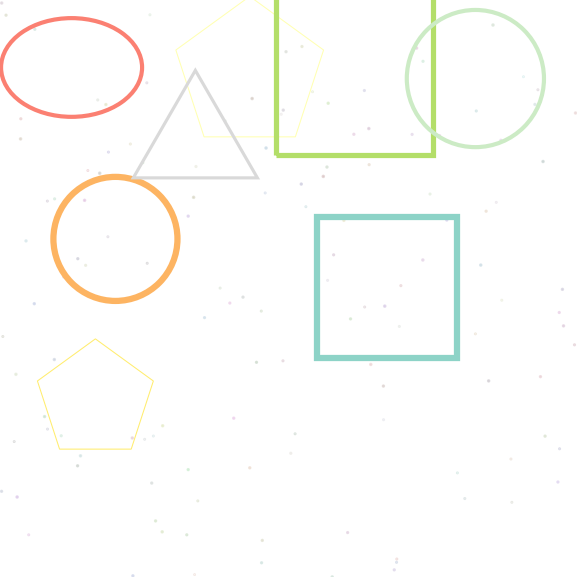[{"shape": "square", "thickness": 3, "radius": 0.61, "center": [0.67, 0.501]}, {"shape": "pentagon", "thickness": 0.5, "radius": 0.67, "center": [0.432, 0.871]}, {"shape": "oval", "thickness": 2, "radius": 0.61, "center": [0.124, 0.882]}, {"shape": "circle", "thickness": 3, "radius": 0.54, "center": [0.2, 0.585]}, {"shape": "square", "thickness": 2.5, "radius": 0.68, "center": [0.613, 0.866]}, {"shape": "triangle", "thickness": 1.5, "radius": 0.62, "center": [0.338, 0.753]}, {"shape": "circle", "thickness": 2, "radius": 0.59, "center": [0.823, 0.863]}, {"shape": "pentagon", "thickness": 0.5, "radius": 0.53, "center": [0.165, 0.307]}]